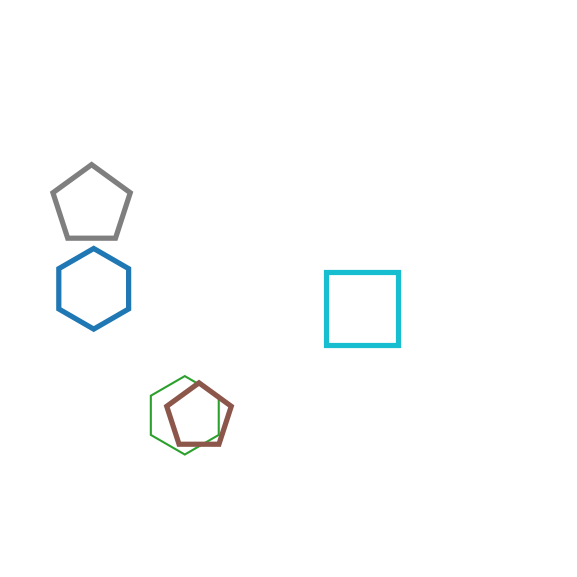[{"shape": "hexagon", "thickness": 2.5, "radius": 0.35, "center": [0.162, 0.499]}, {"shape": "hexagon", "thickness": 1, "radius": 0.34, "center": [0.32, 0.28]}, {"shape": "pentagon", "thickness": 2.5, "radius": 0.29, "center": [0.345, 0.277]}, {"shape": "pentagon", "thickness": 2.5, "radius": 0.35, "center": [0.159, 0.644]}, {"shape": "square", "thickness": 2.5, "radius": 0.31, "center": [0.626, 0.465]}]